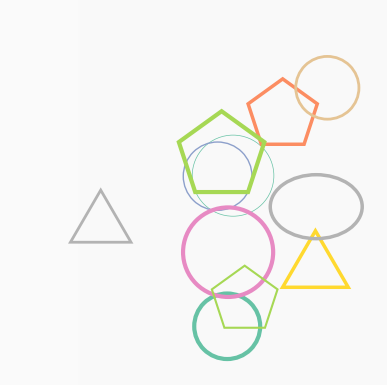[{"shape": "circle", "thickness": 0.5, "radius": 0.53, "center": [0.601, 0.544]}, {"shape": "circle", "thickness": 3, "radius": 0.43, "center": [0.586, 0.153]}, {"shape": "pentagon", "thickness": 2.5, "radius": 0.47, "center": [0.73, 0.701]}, {"shape": "circle", "thickness": 1, "radius": 0.44, "center": [0.562, 0.542]}, {"shape": "circle", "thickness": 3, "radius": 0.58, "center": [0.589, 0.345]}, {"shape": "pentagon", "thickness": 1.5, "radius": 0.45, "center": [0.631, 0.221]}, {"shape": "pentagon", "thickness": 3, "radius": 0.58, "center": [0.572, 0.595]}, {"shape": "triangle", "thickness": 2.5, "radius": 0.49, "center": [0.814, 0.303]}, {"shape": "circle", "thickness": 2, "radius": 0.41, "center": [0.845, 0.772]}, {"shape": "oval", "thickness": 2.5, "radius": 0.59, "center": [0.816, 0.463]}, {"shape": "triangle", "thickness": 2, "radius": 0.45, "center": [0.26, 0.416]}]